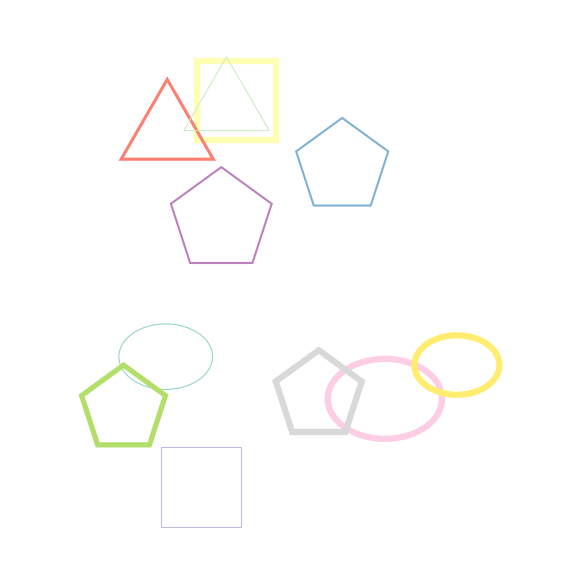[{"shape": "oval", "thickness": 0.5, "radius": 0.41, "center": [0.287, 0.382]}, {"shape": "square", "thickness": 3, "radius": 0.34, "center": [0.409, 0.825]}, {"shape": "square", "thickness": 0.5, "radius": 0.35, "center": [0.348, 0.156]}, {"shape": "triangle", "thickness": 1.5, "radius": 0.46, "center": [0.29, 0.77]}, {"shape": "pentagon", "thickness": 1, "radius": 0.42, "center": [0.593, 0.711]}, {"shape": "pentagon", "thickness": 2.5, "radius": 0.38, "center": [0.214, 0.291]}, {"shape": "oval", "thickness": 3, "radius": 0.49, "center": [0.667, 0.309]}, {"shape": "pentagon", "thickness": 3, "radius": 0.39, "center": [0.552, 0.314]}, {"shape": "pentagon", "thickness": 1, "radius": 0.46, "center": [0.383, 0.618]}, {"shape": "triangle", "thickness": 0.5, "radius": 0.43, "center": [0.392, 0.816]}, {"shape": "oval", "thickness": 3, "radius": 0.37, "center": [0.791, 0.367]}]